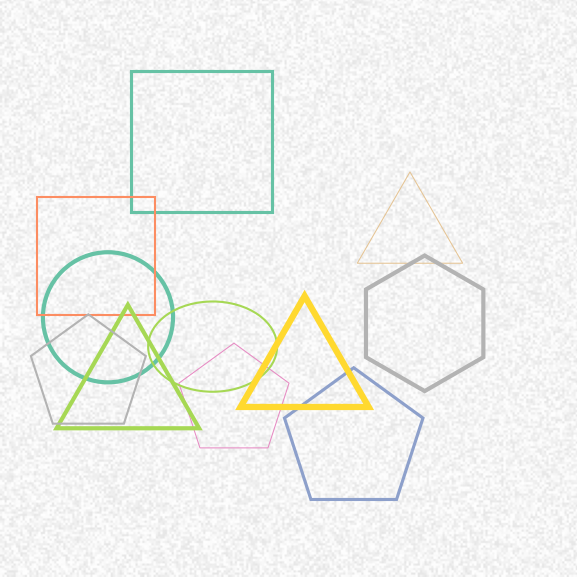[{"shape": "circle", "thickness": 2, "radius": 0.56, "center": [0.187, 0.45]}, {"shape": "square", "thickness": 1.5, "radius": 0.61, "center": [0.349, 0.754]}, {"shape": "square", "thickness": 1, "radius": 0.51, "center": [0.166, 0.556]}, {"shape": "pentagon", "thickness": 1.5, "radius": 0.63, "center": [0.613, 0.236]}, {"shape": "pentagon", "thickness": 0.5, "radius": 0.5, "center": [0.405, 0.305]}, {"shape": "oval", "thickness": 1, "radius": 0.56, "center": [0.368, 0.399]}, {"shape": "triangle", "thickness": 2, "radius": 0.71, "center": [0.221, 0.329]}, {"shape": "triangle", "thickness": 3, "radius": 0.64, "center": [0.527, 0.358]}, {"shape": "triangle", "thickness": 0.5, "radius": 0.53, "center": [0.71, 0.596]}, {"shape": "hexagon", "thickness": 2, "radius": 0.59, "center": [0.735, 0.439]}, {"shape": "pentagon", "thickness": 1, "radius": 0.52, "center": [0.153, 0.35]}]